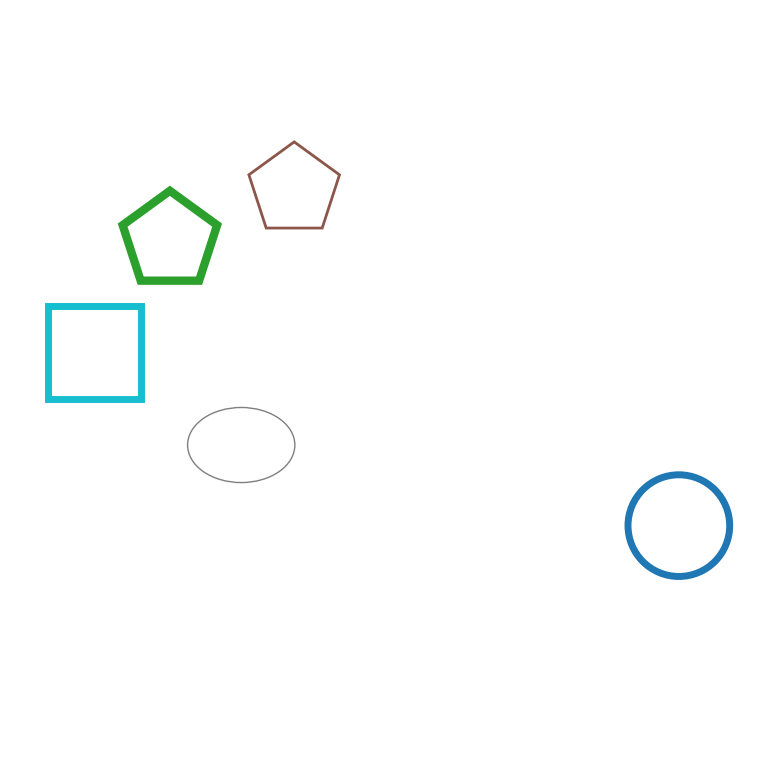[{"shape": "circle", "thickness": 2.5, "radius": 0.33, "center": [0.882, 0.317]}, {"shape": "pentagon", "thickness": 3, "radius": 0.32, "center": [0.221, 0.688]}, {"shape": "pentagon", "thickness": 1, "radius": 0.31, "center": [0.382, 0.754]}, {"shape": "oval", "thickness": 0.5, "radius": 0.35, "center": [0.313, 0.422]}, {"shape": "square", "thickness": 2.5, "radius": 0.3, "center": [0.123, 0.542]}]